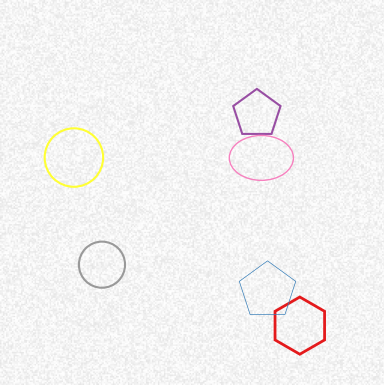[{"shape": "hexagon", "thickness": 2, "radius": 0.37, "center": [0.779, 0.154]}, {"shape": "pentagon", "thickness": 0.5, "radius": 0.39, "center": [0.695, 0.245]}, {"shape": "pentagon", "thickness": 1.5, "radius": 0.32, "center": [0.667, 0.704]}, {"shape": "circle", "thickness": 1.5, "radius": 0.38, "center": [0.192, 0.591]}, {"shape": "oval", "thickness": 1, "radius": 0.42, "center": [0.679, 0.59]}, {"shape": "circle", "thickness": 1.5, "radius": 0.3, "center": [0.265, 0.313]}]